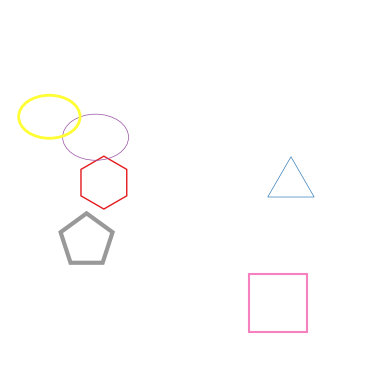[{"shape": "hexagon", "thickness": 1, "radius": 0.34, "center": [0.27, 0.526]}, {"shape": "triangle", "thickness": 0.5, "radius": 0.35, "center": [0.756, 0.523]}, {"shape": "oval", "thickness": 0.5, "radius": 0.43, "center": [0.248, 0.644]}, {"shape": "oval", "thickness": 2, "radius": 0.4, "center": [0.128, 0.697]}, {"shape": "square", "thickness": 1.5, "radius": 0.37, "center": [0.723, 0.213]}, {"shape": "pentagon", "thickness": 3, "radius": 0.35, "center": [0.225, 0.375]}]